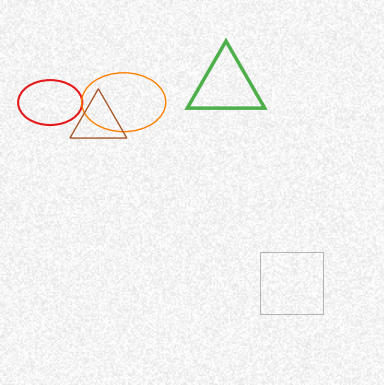[{"shape": "oval", "thickness": 1.5, "radius": 0.42, "center": [0.13, 0.734]}, {"shape": "triangle", "thickness": 2.5, "radius": 0.58, "center": [0.587, 0.777]}, {"shape": "oval", "thickness": 1, "radius": 0.55, "center": [0.321, 0.734]}, {"shape": "triangle", "thickness": 1, "radius": 0.43, "center": [0.256, 0.684]}, {"shape": "square", "thickness": 0.5, "radius": 0.41, "center": [0.758, 0.265]}]